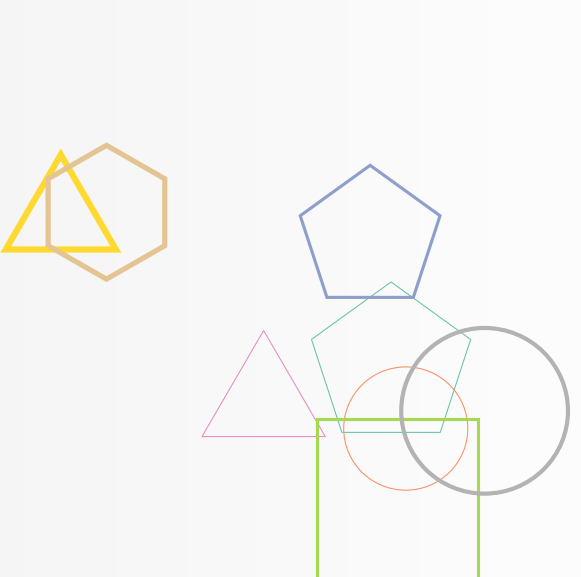[{"shape": "pentagon", "thickness": 0.5, "radius": 0.72, "center": [0.673, 0.367]}, {"shape": "circle", "thickness": 0.5, "radius": 0.53, "center": [0.698, 0.257]}, {"shape": "pentagon", "thickness": 1.5, "radius": 0.63, "center": [0.637, 0.586]}, {"shape": "triangle", "thickness": 0.5, "radius": 0.61, "center": [0.454, 0.304]}, {"shape": "square", "thickness": 1.5, "radius": 0.69, "center": [0.683, 0.135]}, {"shape": "triangle", "thickness": 3, "radius": 0.55, "center": [0.105, 0.622]}, {"shape": "hexagon", "thickness": 2.5, "radius": 0.58, "center": [0.183, 0.632]}, {"shape": "circle", "thickness": 2, "radius": 0.72, "center": [0.834, 0.288]}]